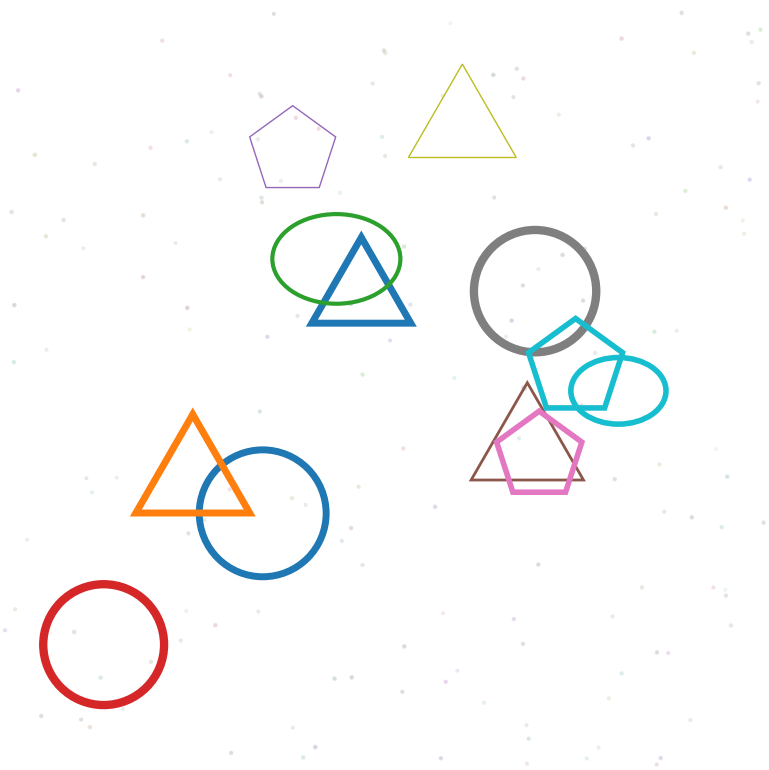[{"shape": "circle", "thickness": 2.5, "radius": 0.41, "center": [0.341, 0.333]}, {"shape": "triangle", "thickness": 2.5, "radius": 0.37, "center": [0.469, 0.617]}, {"shape": "triangle", "thickness": 2.5, "radius": 0.43, "center": [0.25, 0.376]}, {"shape": "oval", "thickness": 1.5, "radius": 0.42, "center": [0.437, 0.664]}, {"shape": "circle", "thickness": 3, "radius": 0.39, "center": [0.135, 0.163]}, {"shape": "pentagon", "thickness": 0.5, "radius": 0.29, "center": [0.38, 0.804]}, {"shape": "triangle", "thickness": 1, "radius": 0.42, "center": [0.685, 0.419]}, {"shape": "pentagon", "thickness": 2, "radius": 0.29, "center": [0.7, 0.408]}, {"shape": "circle", "thickness": 3, "radius": 0.4, "center": [0.695, 0.622]}, {"shape": "triangle", "thickness": 0.5, "radius": 0.4, "center": [0.6, 0.836]}, {"shape": "oval", "thickness": 2, "radius": 0.31, "center": [0.803, 0.492]}, {"shape": "pentagon", "thickness": 2, "radius": 0.32, "center": [0.747, 0.522]}]